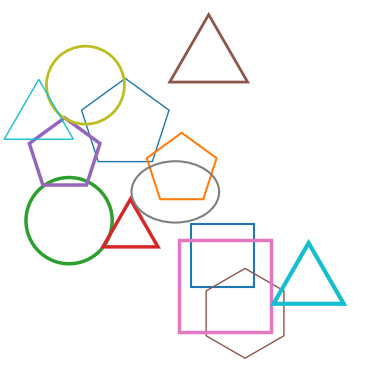[{"shape": "square", "thickness": 1.5, "radius": 0.41, "center": [0.579, 0.336]}, {"shape": "pentagon", "thickness": 1, "radius": 0.6, "center": [0.325, 0.677]}, {"shape": "pentagon", "thickness": 1.5, "radius": 0.48, "center": [0.472, 0.56]}, {"shape": "circle", "thickness": 2.5, "radius": 0.56, "center": [0.179, 0.427]}, {"shape": "triangle", "thickness": 2.5, "radius": 0.41, "center": [0.339, 0.4]}, {"shape": "pentagon", "thickness": 2.5, "radius": 0.48, "center": [0.168, 0.598]}, {"shape": "triangle", "thickness": 2, "radius": 0.58, "center": [0.542, 0.845]}, {"shape": "hexagon", "thickness": 1, "radius": 0.58, "center": [0.636, 0.186]}, {"shape": "square", "thickness": 2.5, "radius": 0.6, "center": [0.584, 0.257]}, {"shape": "oval", "thickness": 1.5, "radius": 0.57, "center": [0.455, 0.502]}, {"shape": "circle", "thickness": 2, "radius": 0.51, "center": [0.222, 0.779]}, {"shape": "triangle", "thickness": 1, "radius": 0.52, "center": [0.101, 0.69]}, {"shape": "triangle", "thickness": 3, "radius": 0.53, "center": [0.802, 0.264]}]